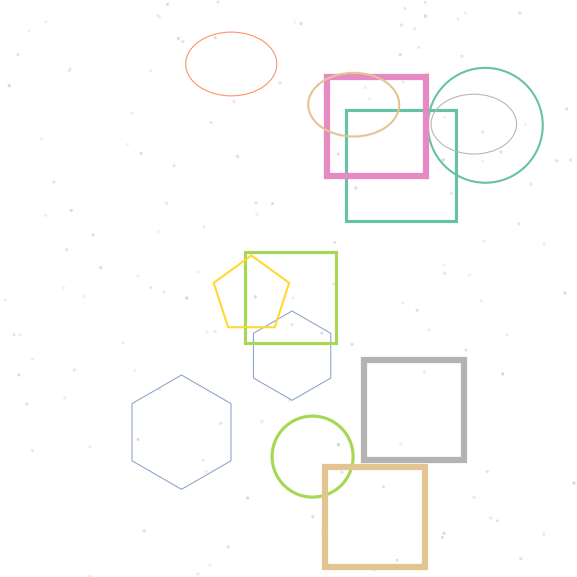[{"shape": "square", "thickness": 1.5, "radius": 0.48, "center": [0.695, 0.713]}, {"shape": "circle", "thickness": 1, "radius": 0.5, "center": [0.84, 0.782]}, {"shape": "oval", "thickness": 0.5, "radius": 0.39, "center": [0.4, 0.888]}, {"shape": "hexagon", "thickness": 0.5, "radius": 0.39, "center": [0.506, 0.383]}, {"shape": "hexagon", "thickness": 0.5, "radius": 0.49, "center": [0.314, 0.251]}, {"shape": "square", "thickness": 3, "radius": 0.43, "center": [0.652, 0.78]}, {"shape": "square", "thickness": 1.5, "radius": 0.39, "center": [0.503, 0.483]}, {"shape": "circle", "thickness": 1.5, "radius": 0.35, "center": [0.541, 0.208]}, {"shape": "pentagon", "thickness": 1, "radius": 0.34, "center": [0.435, 0.488]}, {"shape": "square", "thickness": 3, "radius": 0.43, "center": [0.649, 0.104]}, {"shape": "oval", "thickness": 1, "radius": 0.39, "center": [0.613, 0.818]}, {"shape": "oval", "thickness": 0.5, "radius": 0.37, "center": [0.82, 0.784]}, {"shape": "square", "thickness": 3, "radius": 0.43, "center": [0.717, 0.289]}]